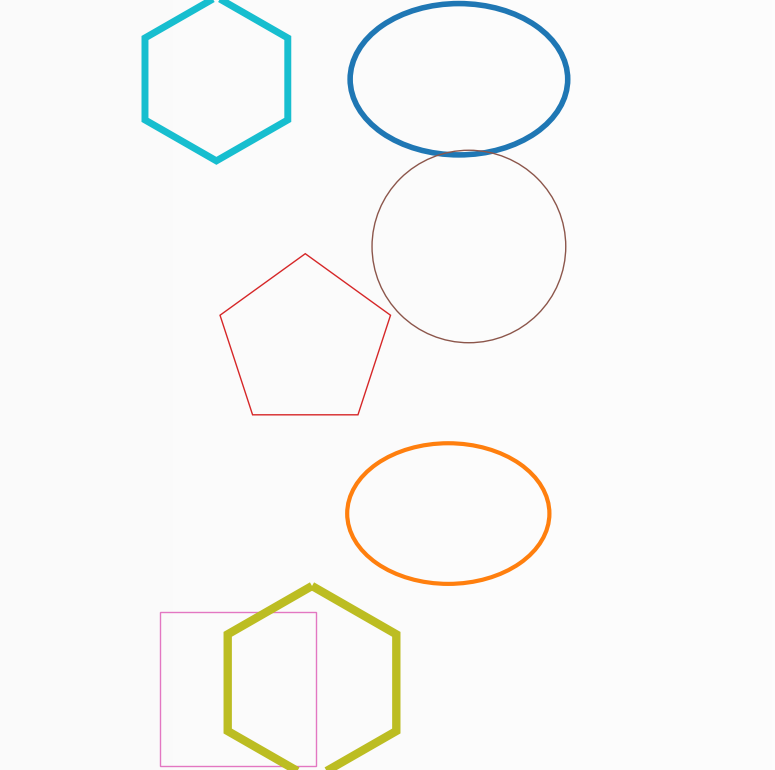[{"shape": "oval", "thickness": 2, "radius": 0.7, "center": [0.592, 0.897]}, {"shape": "oval", "thickness": 1.5, "radius": 0.65, "center": [0.578, 0.333]}, {"shape": "pentagon", "thickness": 0.5, "radius": 0.58, "center": [0.394, 0.555]}, {"shape": "circle", "thickness": 0.5, "radius": 0.62, "center": [0.605, 0.68]}, {"shape": "square", "thickness": 0.5, "radius": 0.5, "center": [0.307, 0.105]}, {"shape": "hexagon", "thickness": 3, "radius": 0.63, "center": [0.403, 0.113]}, {"shape": "hexagon", "thickness": 2.5, "radius": 0.53, "center": [0.279, 0.897]}]